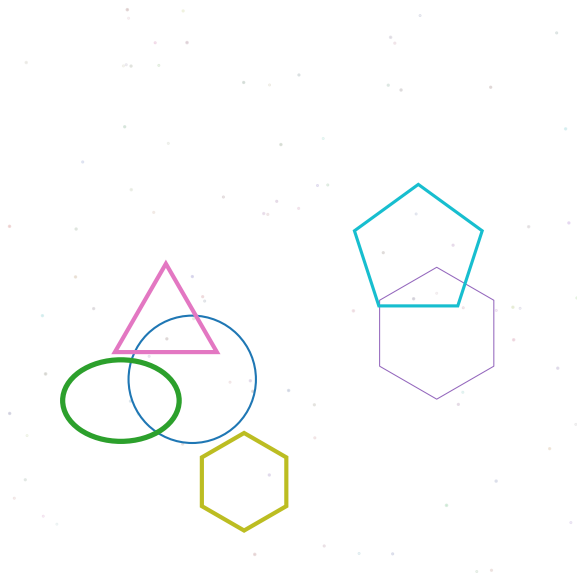[{"shape": "circle", "thickness": 1, "radius": 0.55, "center": [0.333, 0.342]}, {"shape": "oval", "thickness": 2.5, "radius": 0.5, "center": [0.209, 0.305]}, {"shape": "hexagon", "thickness": 0.5, "radius": 0.57, "center": [0.756, 0.422]}, {"shape": "triangle", "thickness": 2, "radius": 0.51, "center": [0.287, 0.44]}, {"shape": "hexagon", "thickness": 2, "radius": 0.42, "center": [0.423, 0.165]}, {"shape": "pentagon", "thickness": 1.5, "radius": 0.58, "center": [0.724, 0.564]}]